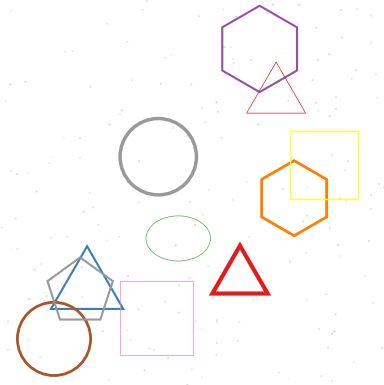[{"shape": "triangle", "thickness": 0.5, "radius": 0.44, "center": [0.717, 0.75]}, {"shape": "triangle", "thickness": 3, "radius": 0.41, "center": [0.623, 0.279]}, {"shape": "triangle", "thickness": 1.5, "radius": 0.54, "center": [0.226, 0.252]}, {"shape": "oval", "thickness": 0.5, "radius": 0.42, "center": [0.463, 0.381]}, {"shape": "hexagon", "thickness": 1.5, "radius": 0.56, "center": [0.674, 0.873]}, {"shape": "hexagon", "thickness": 2, "radius": 0.49, "center": [0.764, 0.485]}, {"shape": "square", "thickness": 1, "radius": 0.44, "center": [0.842, 0.572]}, {"shape": "circle", "thickness": 2, "radius": 0.48, "center": [0.14, 0.12]}, {"shape": "square", "thickness": 0.5, "radius": 0.48, "center": [0.407, 0.174]}, {"shape": "pentagon", "thickness": 1.5, "radius": 0.45, "center": [0.208, 0.242]}, {"shape": "circle", "thickness": 2.5, "radius": 0.5, "center": [0.411, 0.593]}]